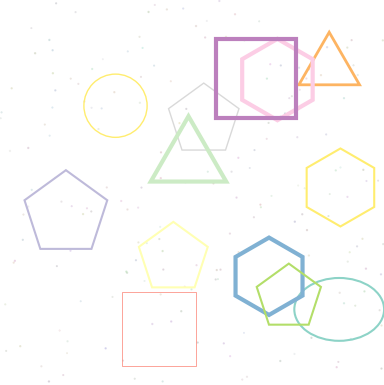[{"shape": "oval", "thickness": 1.5, "radius": 0.58, "center": [0.881, 0.196]}, {"shape": "pentagon", "thickness": 1.5, "radius": 0.47, "center": [0.45, 0.33]}, {"shape": "pentagon", "thickness": 1.5, "radius": 0.56, "center": [0.171, 0.445]}, {"shape": "square", "thickness": 0.5, "radius": 0.48, "center": [0.412, 0.146]}, {"shape": "hexagon", "thickness": 3, "radius": 0.5, "center": [0.699, 0.282]}, {"shape": "triangle", "thickness": 2, "radius": 0.46, "center": [0.855, 0.825]}, {"shape": "pentagon", "thickness": 1.5, "radius": 0.44, "center": [0.75, 0.228]}, {"shape": "hexagon", "thickness": 3, "radius": 0.53, "center": [0.721, 0.793]}, {"shape": "pentagon", "thickness": 1, "radius": 0.48, "center": [0.529, 0.688]}, {"shape": "square", "thickness": 3, "radius": 0.51, "center": [0.665, 0.796]}, {"shape": "triangle", "thickness": 3, "radius": 0.57, "center": [0.49, 0.585]}, {"shape": "circle", "thickness": 1, "radius": 0.41, "center": [0.3, 0.725]}, {"shape": "hexagon", "thickness": 1.5, "radius": 0.51, "center": [0.884, 0.513]}]